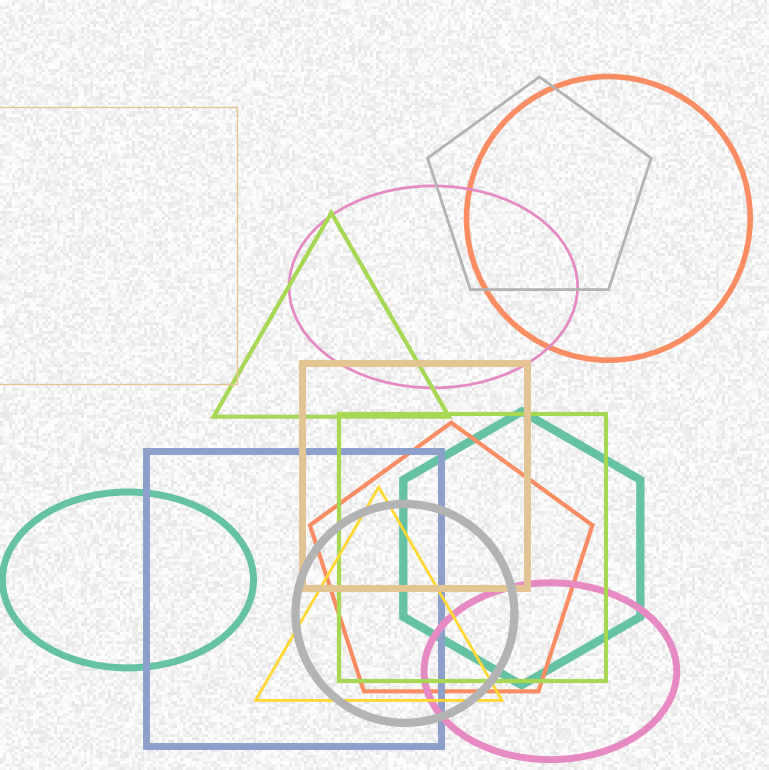[{"shape": "hexagon", "thickness": 3, "radius": 0.89, "center": [0.678, 0.288]}, {"shape": "oval", "thickness": 2.5, "radius": 0.82, "center": [0.166, 0.247]}, {"shape": "pentagon", "thickness": 1.5, "radius": 0.96, "center": [0.586, 0.258]}, {"shape": "circle", "thickness": 2, "radius": 0.92, "center": [0.79, 0.716]}, {"shape": "square", "thickness": 2.5, "radius": 0.96, "center": [0.381, 0.223]}, {"shape": "oval", "thickness": 1, "radius": 0.94, "center": [0.563, 0.627]}, {"shape": "oval", "thickness": 2.5, "radius": 0.82, "center": [0.715, 0.128]}, {"shape": "square", "thickness": 1.5, "radius": 0.87, "center": [0.614, 0.289]}, {"shape": "triangle", "thickness": 1.5, "radius": 0.88, "center": [0.43, 0.547]}, {"shape": "triangle", "thickness": 1, "radius": 0.92, "center": [0.492, 0.183]}, {"shape": "square", "thickness": 0.5, "radius": 0.9, "center": [0.129, 0.681]}, {"shape": "square", "thickness": 2.5, "radius": 0.73, "center": [0.538, 0.382]}, {"shape": "pentagon", "thickness": 1, "radius": 0.76, "center": [0.701, 0.747]}, {"shape": "circle", "thickness": 3, "radius": 0.71, "center": [0.526, 0.203]}]